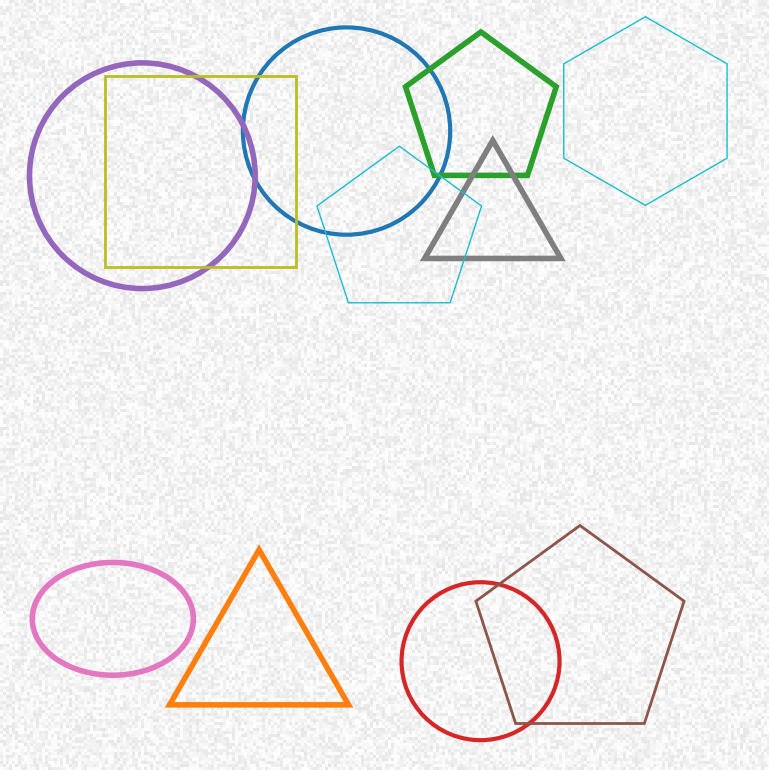[{"shape": "circle", "thickness": 1.5, "radius": 0.67, "center": [0.45, 0.83]}, {"shape": "triangle", "thickness": 2, "radius": 0.67, "center": [0.336, 0.152]}, {"shape": "pentagon", "thickness": 2, "radius": 0.51, "center": [0.625, 0.856]}, {"shape": "circle", "thickness": 1.5, "radius": 0.51, "center": [0.624, 0.141]}, {"shape": "circle", "thickness": 2, "radius": 0.73, "center": [0.185, 0.772]}, {"shape": "pentagon", "thickness": 1, "radius": 0.71, "center": [0.753, 0.175]}, {"shape": "oval", "thickness": 2, "radius": 0.52, "center": [0.147, 0.196]}, {"shape": "triangle", "thickness": 2, "radius": 0.51, "center": [0.64, 0.715]}, {"shape": "square", "thickness": 1, "radius": 0.62, "center": [0.261, 0.777]}, {"shape": "hexagon", "thickness": 0.5, "radius": 0.61, "center": [0.838, 0.856]}, {"shape": "pentagon", "thickness": 0.5, "radius": 0.56, "center": [0.519, 0.698]}]